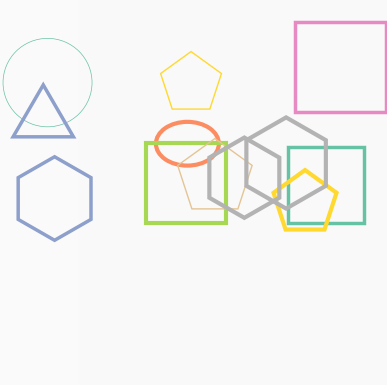[{"shape": "square", "thickness": 2.5, "radius": 0.49, "center": [0.841, 0.52]}, {"shape": "circle", "thickness": 0.5, "radius": 0.57, "center": [0.123, 0.785]}, {"shape": "oval", "thickness": 3, "radius": 0.41, "center": [0.484, 0.627]}, {"shape": "triangle", "thickness": 2.5, "radius": 0.45, "center": [0.112, 0.69]}, {"shape": "hexagon", "thickness": 2.5, "radius": 0.54, "center": [0.141, 0.484]}, {"shape": "square", "thickness": 2.5, "radius": 0.58, "center": [0.879, 0.827]}, {"shape": "square", "thickness": 3, "radius": 0.52, "center": [0.48, 0.525]}, {"shape": "pentagon", "thickness": 1, "radius": 0.41, "center": [0.493, 0.783]}, {"shape": "pentagon", "thickness": 3, "radius": 0.43, "center": [0.787, 0.473]}, {"shape": "pentagon", "thickness": 1, "radius": 0.51, "center": [0.555, 0.539]}, {"shape": "hexagon", "thickness": 3, "radius": 0.52, "center": [0.631, 0.538]}, {"shape": "hexagon", "thickness": 3, "radius": 0.59, "center": [0.738, 0.577]}]